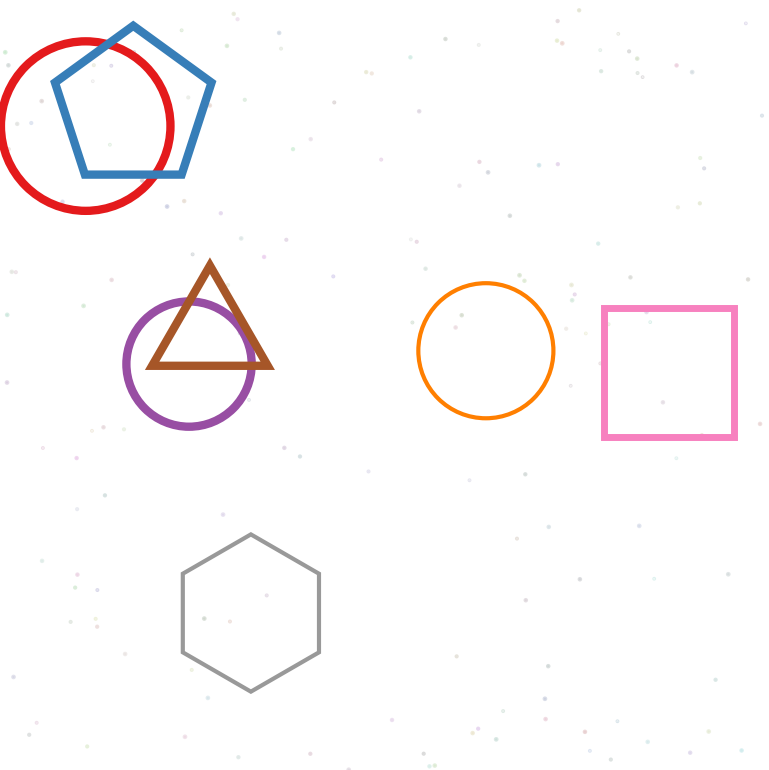[{"shape": "circle", "thickness": 3, "radius": 0.55, "center": [0.111, 0.836]}, {"shape": "pentagon", "thickness": 3, "radius": 0.53, "center": [0.173, 0.86]}, {"shape": "circle", "thickness": 3, "radius": 0.41, "center": [0.246, 0.527]}, {"shape": "circle", "thickness": 1.5, "radius": 0.44, "center": [0.631, 0.545]}, {"shape": "triangle", "thickness": 3, "radius": 0.43, "center": [0.273, 0.568]}, {"shape": "square", "thickness": 2.5, "radius": 0.42, "center": [0.869, 0.516]}, {"shape": "hexagon", "thickness": 1.5, "radius": 0.51, "center": [0.326, 0.204]}]